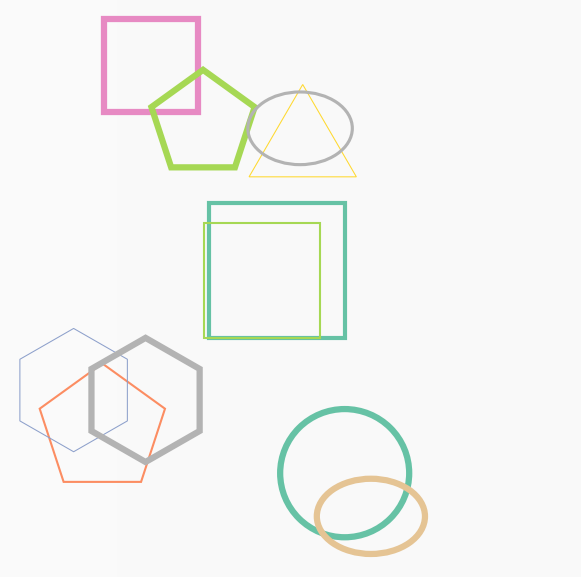[{"shape": "circle", "thickness": 3, "radius": 0.55, "center": [0.593, 0.18]}, {"shape": "square", "thickness": 2, "radius": 0.58, "center": [0.477, 0.53]}, {"shape": "pentagon", "thickness": 1, "radius": 0.57, "center": [0.176, 0.256]}, {"shape": "hexagon", "thickness": 0.5, "radius": 0.53, "center": [0.127, 0.324]}, {"shape": "square", "thickness": 3, "radius": 0.4, "center": [0.26, 0.886]}, {"shape": "pentagon", "thickness": 3, "radius": 0.47, "center": [0.349, 0.785]}, {"shape": "square", "thickness": 1, "radius": 0.5, "center": [0.452, 0.513]}, {"shape": "triangle", "thickness": 0.5, "radius": 0.53, "center": [0.521, 0.746]}, {"shape": "oval", "thickness": 3, "radius": 0.47, "center": [0.638, 0.105]}, {"shape": "oval", "thickness": 1.5, "radius": 0.45, "center": [0.516, 0.777]}, {"shape": "hexagon", "thickness": 3, "radius": 0.54, "center": [0.25, 0.307]}]